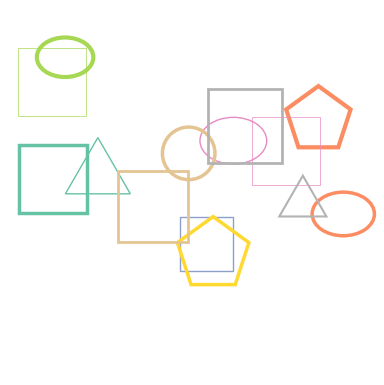[{"shape": "square", "thickness": 2.5, "radius": 0.44, "center": [0.137, 0.536]}, {"shape": "triangle", "thickness": 1, "radius": 0.49, "center": [0.254, 0.545]}, {"shape": "oval", "thickness": 2.5, "radius": 0.4, "center": [0.892, 0.444]}, {"shape": "pentagon", "thickness": 3, "radius": 0.44, "center": [0.827, 0.689]}, {"shape": "square", "thickness": 1, "radius": 0.35, "center": [0.537, 0.367]}, {"shape": "square", "thickness": 0.5, "radius": 0.44, "center": [0.743, 0.608]}, {"shape": "oval", "thickness": 1, "radius": 0.43, "center": [0.606, 0.635]}, {"shape": "square", "thickness": 0.5, "radius": 0.44, "center": [0.134, 0.788]}, {"shape": "oval", "thickness": 3, "radius": 0.37, "center": [0.169, 0.851]}, {"shape": "pentagon", "thickness": 2.5, "radius": 0.49, "center": [0.554, 0.34]}, {"shape": "circle", "thickness": 2.5, "radius": 0.34, "center": [0.49, 0.602]}, {"shape": "square", "thickness": 2, "radius": 0.46, "center": [0.397, 0.464]}, {"shape": "triangle", "thickness": 1.5, "radius": 0.35, "center": [0.787, 0.473]}, {"shape": "square", "thickness": 2, "radius": 0.48, "center": [0.637, 0.674]}]